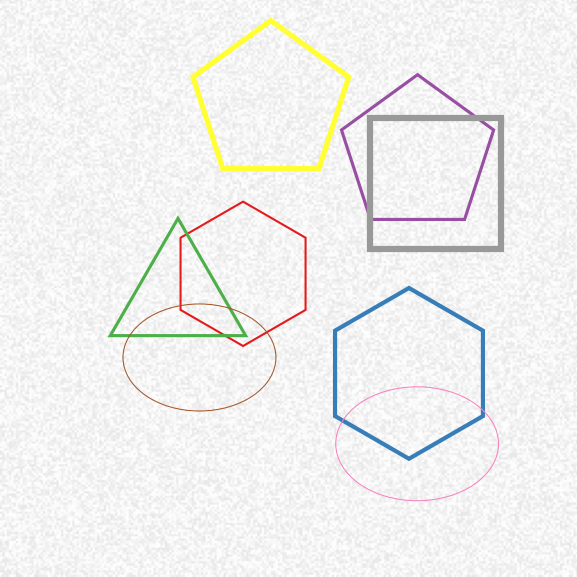[{"shape": "hexagon", "thickness": 1, "radius": 0.62, "center": [0.421, 0.525]}, {"shape": "hexagon", "thickness": 2, "radius": 0.74, "center": [0.708, 0.353]}, {"shape": "triangle", "thickness": 1.5, "radius": 0.68, "center": [0.308, 0.486]}, {"shape": "pentagon", "thickness": 1.5, "radius": 0.69, "center": [0.723, 0.731]}, {"shape": "pentagon", "thickness": 2.5, "radius": 0.71, "center": [0.469, 0.822]}, {"shape": "oval", "thickness": 0.5, "radius": 0.66, "center": [0.345, 0.38]}, {"shape": "oval", "thickness": 0.5, "radius": 0.7, "center": [0.722, 0.231]}, {"shape": "square", "thickness": 3, "radius": 0.56, "center": [0.754, 0.681]}]